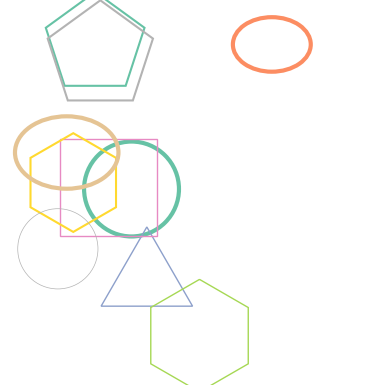[{"shape": "circle", "thickness": 3, "radius": 0.62, "center": [0.342, 0.509]}, {"shape": "pentagon", "thickness": 1.5, "radius": 0.67, "center": [0.247, 0.886]}, {"shape": "oval", "thickness": 3, "radius": 0.51, "center": [0.706, 0.885]}, {"shape": "triangle", "thickness": 1, "radius": 0.69, "center": [0.381, 0.273]}, {"shape": "square", "thickness": 1, "radius": 0.63, "center": [0.281, 0.513]}, {"shape": "hexagon", "thickness": 1, "radius": 0.73, "center": [0.518, 0.128]}, {"shape": "hexagon", "thickness": 1.5, "radius": 0.64, "center": [0.19, 0.526]}, {"shape": "oval", "thickness": 3, "radius": 0.67, "center": [0.173, 0.604]}, {"shape": "pentagon", "thickness": 1.5, "radius": 0.72, "center": [0.261, 0.855]}, {"shape": "circle", "thickness": 0.5, "radius": 0.52, "center": [0.15, 0.354]}]